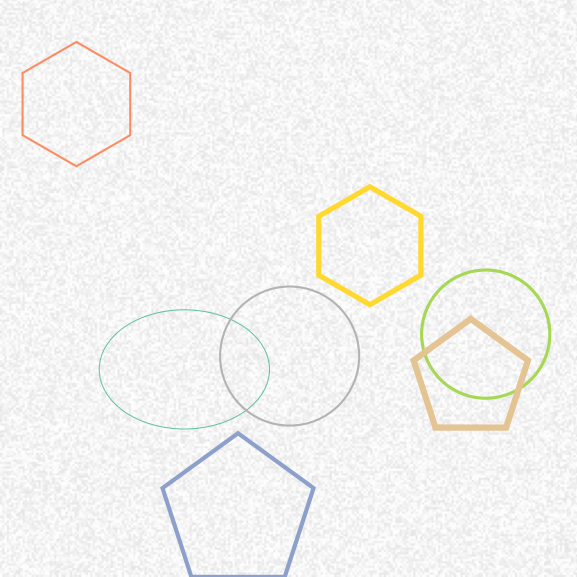[{"shape": "oval", "thickness": 0.5, "radius": 0.74, "center": [0.319, 0.359]}, {"shape": "hexagon", "thickness": 1, "radius": 0.54, "center": [0.132, 0.819]}, {"shape": "pentagon", "thickness": 2, "radius": 0.69, "center": [0.412, 0.111]}, {"shape": "circle", "thickness": 1.5, "radius": 0.56, "center": [0.841, 0.421]}, {"shape": "hexagon", "thickness": 2.5, "radius": 0.51, "center": [0.64, 0.574]}, {"shape": "pentagon", "thickness": 3, "radius": 0.52, "center": [0.815, 0.343]}, {"shape": "circle", "thickness": 1, "radius": 0.6, "center": [0.502, 0.383]}]